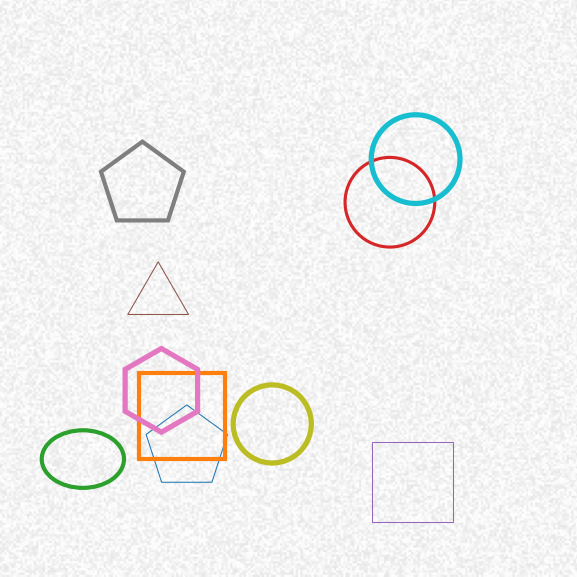[{"shape": "pentagon", "thickness": 0.5, "radius": 0.37, "center": [0.323, 0.224]}, {"shape": "square", "thickness": 2, "radius": 0.37, "center": [0.315, 0.279]}, {"shape": "oval", "thickness": 2, "radius": 0.36, "center": [0.144, 0.204]}, {"shape": "circle", "thickness": 1.5, "radius": 0.39, "center": [0.675, 0.649]}, {"shape": "square", "thickness": 0.5, "radius": 0.35, "center": [0.714, 0.164]}, {"shape": "triangle", "thickness": 0.5, "radius": 0.3, "center": [0.274, 0.485]}, {"shape": "hexagon", "thickness": 2.5, "radius": 0.36, "center": [0.279, 0.323]}, {"shape": "pentagon", "thickness": 2, "radius": 0.38, "center": [0.247, 0.678]}, {"shape": "circle", "thickness": 2.5, "radius": 0.34, "center": [0.471, 0.265]}, {"shape": "circle", "thickness": 2.5, "radius": 0.38, "center": [0.72, 0.724]}]